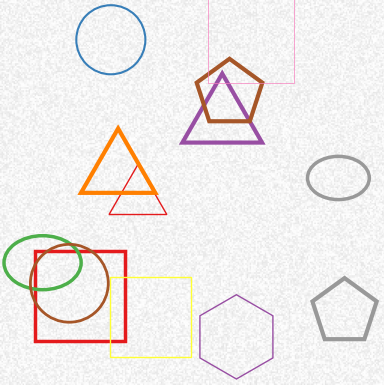[{"shape": "square", "thickness": 2.5, "radius": 0.58, "center": [0.207, 0.23]}, {"shape": "triangle", "thickness": 1, "radius": 0.43, "center": [0.358, 0.486]}, {"shape": "circle", "thickness": 1.5, "radius": 0.45, "center": [0.288, 0.897]}, {"shape": "oval", "thickness": 2.5, "radius": 0.5, "center": [0.111, 0.318]}, {"shape": "hexagon", "thickness": 1, "radius": 0.55, "center": [0.614, 0.125]}, {"shape": "triangle", "thickness": 3, "radius": 0.6, "center": [0.577, 0.689]}, {"shape": "triangle", "thickness": 3, "radius": 0.56, "center": [0.307, 0.555]}, {"shape": "square", "thickness": 1, "radius": 0.52, "center": [0.39, 0.177]}, {"shape": "circle", "thickness": 2, "radius": 0.51, "center": [0.18, 0.264]}, {"shape": "pentagon", "thickness": 3, "radius": 0.45, "center": [0.596, 0.758]}, {"shape": "square", "thickness": 0.5, "radius": 0.55, "center": [0.652, 0.895]}, {"shape": "pentagon", "thickness": 3, "radius": 0.44, "center": [0.895, 0.19]}, {"shape": "oval", "thickness": 2.5, "radius": 0.4, "center": [0.879, 0.538]}]